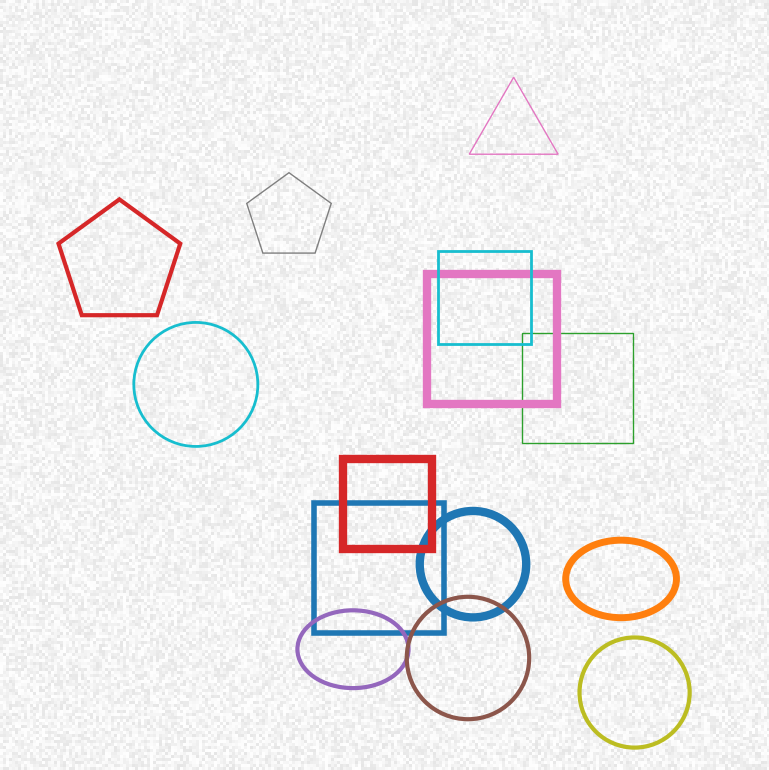[{"shape": "circle", "thickness": 3, "radius": 0.35, "center": [0.614, 0.267]}, {"shape": "square", "thickness": 2, "radius": 0.42, "center": [0.492, 0.262]}, {"shape": "oval", "thickness": 2.5, "radius": 0.36, "center": [0.807, 0.248]}, {"shape": "square", "thickness": 0.5, "radius": 0.36, "center": [0.75, 0.496]}, {"shape": "pentagon", "thickness": 1.5, "radius": 0.42, "center": [0.155, 0.658]}, {"shape": "square", "thickness": 3, "radius": 0.29, "center": [0.503, 0.345]}, {"shape": "oval", "thickness": 1.5, "radius": 0.36, "center": [0.458, 0.157]}, {"shape": "circle", "thickness": 1.5, "radius": 0.4, "center": [0.608, 0.145]}, {"shape": "triangle", "thickness": 0.5, "radius": 0.33, "center": [0.667, 0.833]}, {"shape": "square", "thickness": 3, "radius": 0.42, "center": [0.639, 0.559]}, {"shape": "pentagon", "thickness": 0.5, "radius": 0.29, "center": [0.375, 0.718]}, {"shape": "circle", "thickness": 1.5, "radius": 0.36, "center": [0.824, 0.101]}, {"shape": "circle", "thickness": 1, "radius": 0.4, "center": [0.254, 0.501]}, {"shape": "square", "thickness": 1, "radius": 0.3, "center": [0.629, 0.614]}]